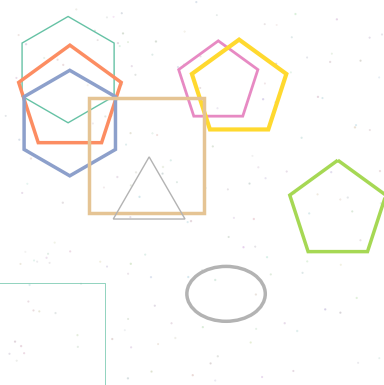[{"shape": "square", "thickness": 0.5, "radius": 0.75, "center": [0.123, 0.115]}, {"shape": "hexagon", "thickness": 1, "radius": 0.69, "center": [0.177, 0.819]}, {"shape": "pentagon", "thickness": 2.5, "radius": 0.7, "center": [0.182, 0.743]}, {"shape": "hexagon", "thickness": 2.5, "radius": 0.69, "center": [0.181, 0.68]}, {"shape": "pentagon", "thickness": 2, "radius": 0.54, "center": [0.567, 0.786]}, {"shape": "pentagon", "thickness": 2.5, "radius": 0.66, "center": [0.877, 0.453]}, {"shape": "pentagon", "thickness": 3, "radius": 0.64, "center": [0.621, 0.768]}, {"shape": "square", "thickness": 2.5, "radius": 0.75, "center": [0.381, 0.596]}, {"shape": "triangle", "thickness": 1, "radius": 0.54, "center": [0.387, 0.485]}, {"shape": "oval", "thickness": 2.5, "radius": 0.51, "center": [0.587, 0.237]}]